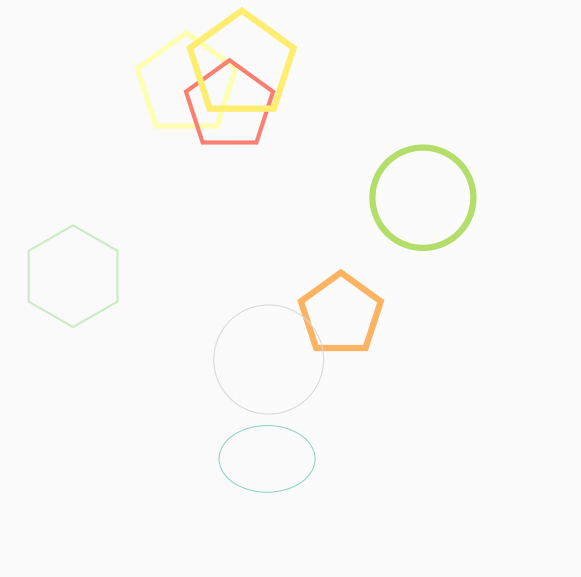[{"shape": "oval", "thickness": 0.5, "radius": 0.41, "center": [0.459, 0.205]}, {"shape": "pentagon", "thickness": 2.5, "radius": 0.45, "center": [0.321, 0.853]}, {"shape": "pentagon", "thickness": 2, "radius": 0.39, "center": [0.395, 0.816]}, {"shape": "pentagon", "thickness": 3, "radius": 0.36, "center": [0.586, 0.455]}, {"shape": "circle", "thickness": 3, "radius": 0.43, "center": [0.728, 0.657]}, {"shape": "circle", "thickness": 0.5, "radius": 0.47, "center": [0.462, 0.377]}, {"shape": "hexagon", "thickness": 1, "radius": 0.44, "center": [0.126, 0.521]}, {"shape": "pentagon", "thickness": 3, "radius": 0.47, "center": [0.416, 0.887]}]